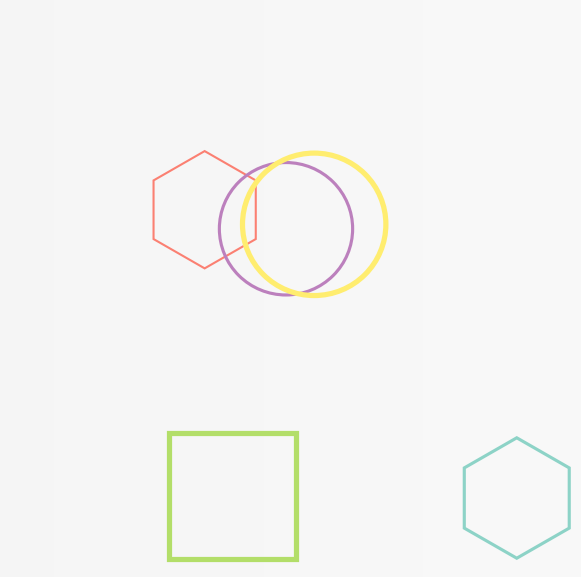[{"shape": "hexagon", "thickness": 1.5, "radius": 0.52, "center": [0.889, 0.137]}, {"shape": "hexagon", "thickness": 1, "radius": 0.51, "center": [0.352, 0.636]}, {"shape": "square", "thickness": 2.5, "radius": 0.54, "center": [0.401, 0.141]}, {"shape": "circle", "thickness": 1.5, "radius": 0.57, "center": [0.492, 0.603]}, {"shape": "circle", "thickness": 2.5, "radius": 0.62, "center": [0.541, 0.611]}]